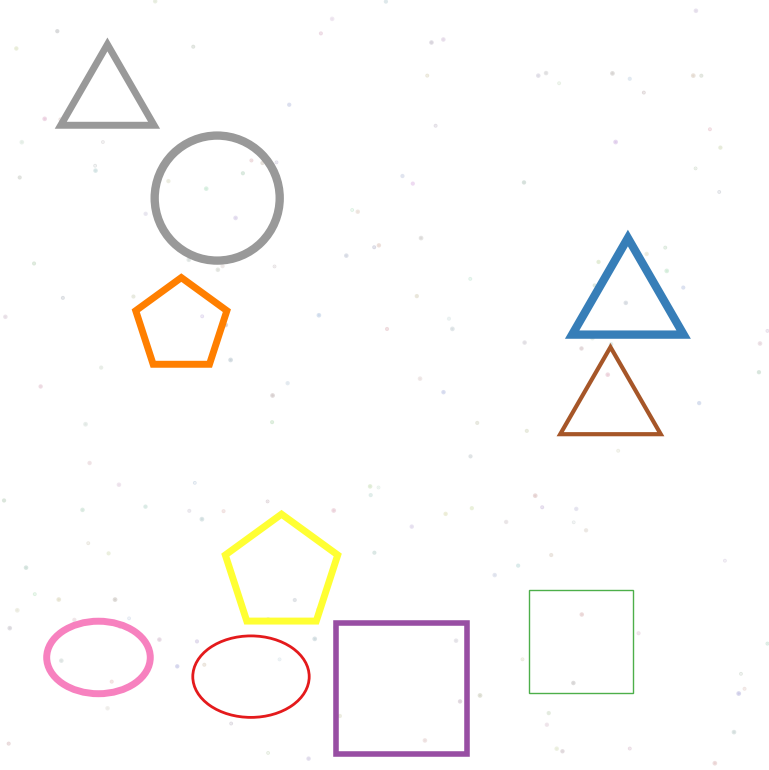[{"shape": "oval", "thickness": 1, "radius": 0.38, "center": [0.326, 0.121]}, {"shape": "triangle", "thickness": 3, "radius": 0.42, "center": [0.815, 0.607]}, {"shape": "square", "thickness": 0.5, "radius": 0.34, "center": [0.755, 0.167]}, {"shape": "square", "thickness": 2, "radius": 0.43, "center": [0.522, 0.106]}, {"shape": "pentagon", "thickness": 2.5, "radius": 0.31, "center": [0.235, 0.577]}, {"shape": "pentagon", "thickness": 2.5, "radius": 0.38, "center": [0.366, 0.256]}, {"shape": "triangle", "thickness": 1.5, "radius": 0.38, "center": [0.793, 0.474]}, {"shape": "oval", "thickness": 2.5, "radius": 0.34, "center": [0.128, 0.146]}, {"shape": "triangle", "thickness": 2.5, "radius": 0.35, "center": [0.139, 0.872]}, {"shape": "circle", "thickness": 3, "radius": 0.41, "center": [0.282, 0.743]}]